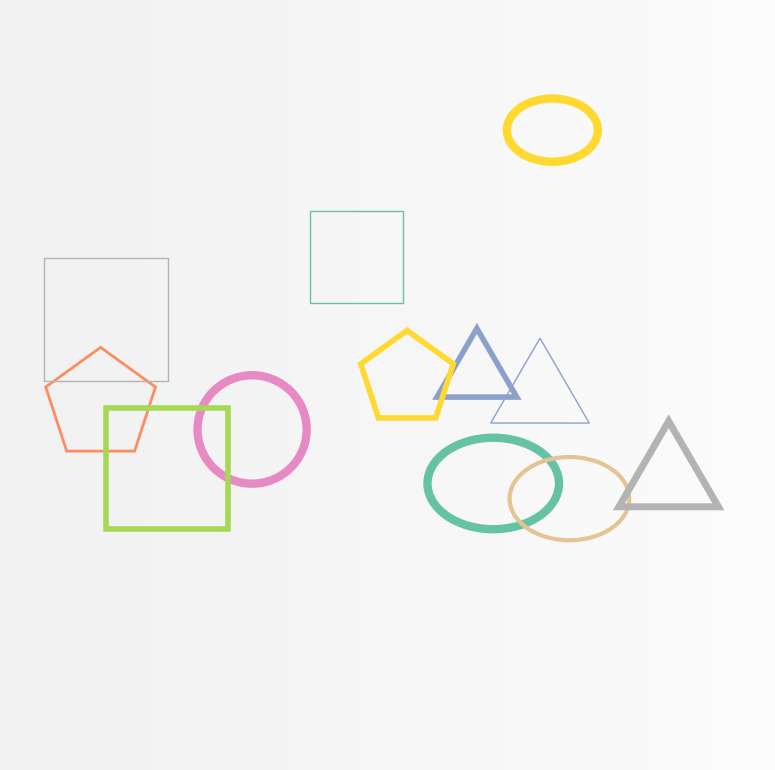[{"shape": "oval", "thickness": 3, "radius": 0.42, "center": [0.636, 0.372]}, {"shape": "square", "thickness": 0.5, "radius": 0.3, "center": [0.46, 0.666]}, {"shape": "pentagon", "thickness": 1, "radius": 0.37, "center": [0.13, 0.474]}, {"shape": "triangle", "thickness": 0.5, "radius": 0.37, "center": [0.697, 0.487]}, {"shape": "triangle", "thickness": 2, "radius": 0.3, "center": [0.615, 0.514]}, {"shape": "circle", "thickness": 3, "radius": 0.35, "center": [0.325, 0.442]}, {"shape": "square", "thickness": 2, "radius": 0.39, "center": [0.216, 0.392]}, {"shape": "oval", "thickness": 3, "radius": 0.29, "center": [0.713, 0.831]}, {"shape": "pentagon", "thickness": 2, "radius": 0.31, "center": [0.525, 0.508]}, {"shape": "oval", "thickness": 1.5, "radius": 0.39, "center": [0.735, 0.352]}, {"shape": "triangle", "thickness": 2.5, "radius": 0.37, "center": [0.863, 0.379]}, {"shape": "square", "thickness": 0.5, "radius": 0.4, "center": [0.136, 0.586]}]